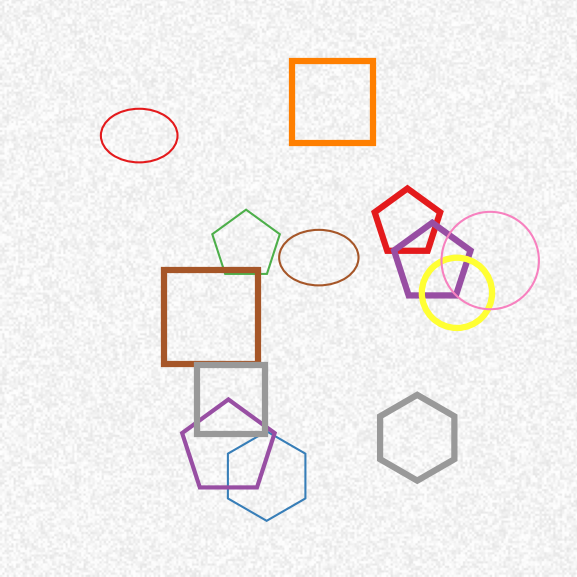[{"shape": "oval", "thickness": 1, "radius": 0.33, "center": [0.241, 0.764]}, {"shape": "pentagon", "thickness": 3, "radius": 0.3, "center": [0.706, 0.613]}, {"shape": "hexagon", "thickness": 1, "radius": 0.39, "center": [0.462, 0.175]}, {"shape": "pentagon", "thickness": 1, "radius": 0.31, "center": [0.426, 0.575]}, {"shape": "pentagon", "thickness": 2, "radius": 0.42, "center": [0.395, 0.223]}, {"shape": "pentagon", "thickness": 3, "radius": 0.35, "center": [0.749, 0.544]}, {"shape": "square", "thickness": 3, "radius": 0.35, "center": [0.576, 0.822]}, {"shape": "circle", "thickness": 3, "radius": 0.3, "center": [0.791, 0.492]}, {"shape": "oval", "thickness": 1, "radius": 0.34, "center": [0.552, 0.553]}, {"shape": "square", "thickness": 3, "radius": 0.41, "center": [0.365, 0.45]}, {"shape": "circle", "thickness": 1, "radius": 0.42, "center": [0.849, 0.548]}, {"shape": "hexagon", "thickness": 3, "radius": 0.37, "center": [0.722, 0.241]}, {"shape": "square", "thickness": 3, "radius": 0.3, "center": [0.4, 0.308]}]